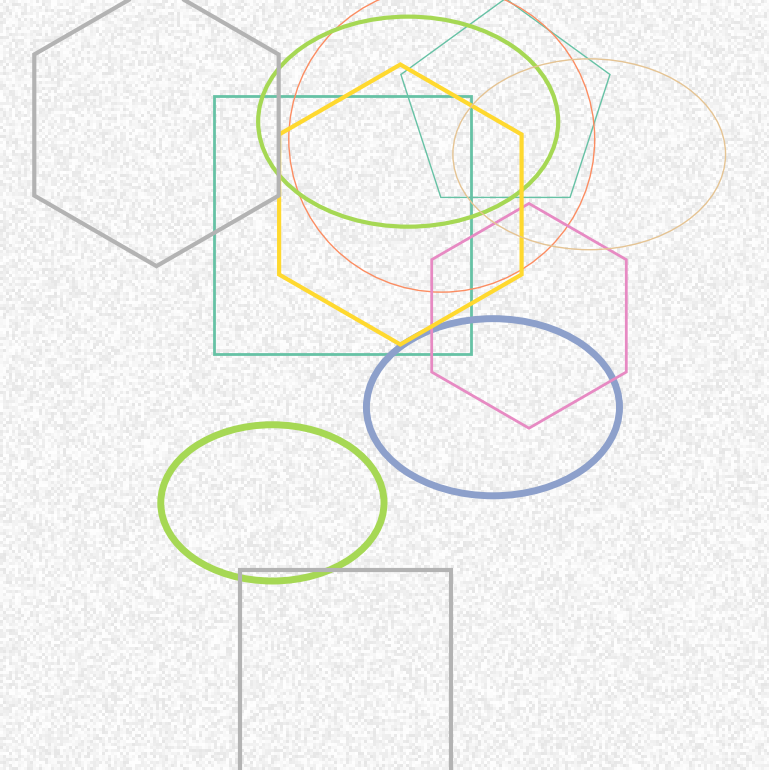[{"shape": "pentagon", "thickness": 0.5, "radius": 0.71, "center": [0.656, 0.859]}, {"shape": "square", "thickness": 1, "radius": 0.84, "center": [0.445, 0.708]}, {"shape": "circle", "thickness": 0.5, "radius": 0.99, "center": [0.574, 0.819]}, {"shape": "oval", "thickness": 2.5, "radius": 0.82, "center": [0.64, 0.471]}, {"shape": "hexagon", "thickness": 1, "radius": 0.73, "center": [0.687, 0.59]}, {"shape": "oval", "thickness": 2.5, "radius": 0.72, "center": [0.354, 0.347]}, {"shape": "oval", "thickness": 1.5, "radius": 0.97, "center": [0.53, 0.842]}, {"shape": "hexagon", "thickness": 1.5, "radius": 0.91, "center": [0.52, 0.734]}, {"shape": "oval", "thickness": 0.5, "radius": 0.89, "center": [0.765, 0.8]}, {"shape": "square", "thickness": 1.5, "radius": 0.69, "center": [0.448, 0.123]}, {"shape": "hexagon", "thickness": 1.5, "radius": 0.92, "center": [0.203, 0.838]}]